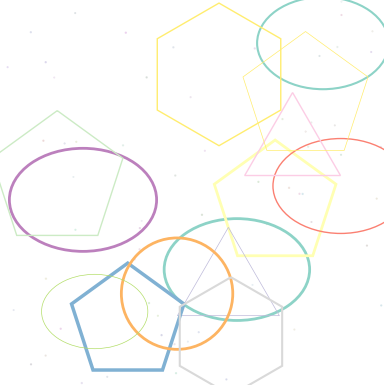[{"shape": "oval", "thickness": 1.5, "radius": 0.85, "center": [0.839, 0.888]}, {"shape": "oval", "thickness": 2, "radius": 0.94, "center": [0.615, 0.3]}, {"shape": "pentagon", "thickness": 2, "radius": 0.83, "center": [0.715, 0.47]}, {"shape": "triangle", "thickness": 0.5, "radius": 0.76, "center": [0.593, 0.257]}, {"shape": "oval", "thickness": 1, "radius": 0.88, "center": [0.885, 0.517]}, {"shape": "pentagon", "thickness": 2.5, "radius": 0.77, "center": [0.332, 0.163]}, {"shape": "circle", "thickness": 2, "radius": 0.72, "center": [0.46, 0.237]}, {"shape": "oval", "thickness": 0.5, "radius": 0.69, "center": [0.246, 0.191]}, {"shape": "triangle", "thickness": 1, "radius": 0.72, "center": [0.76, 0.616]}, {"shape": "hexagon", "thickness": 1.5, "radius": 0.77, "center": [0.6, 0.126]}, {"shape": "oval", "thickness": 2, "radius": 0.96, "center": [0.216, 0.481]}, {"shape": "pentagon", "thickness": 1, "radius": 0.9, "center": [0.149, 0.533]}, {"shape": "hexagon", "thickness": 1, "radius": 0.93, "center": [0.569, 0.807]}, {"shape": "pentagon", "thickness": 0.5, "radius": 0.85, "center": [0.794, 0.747]}]